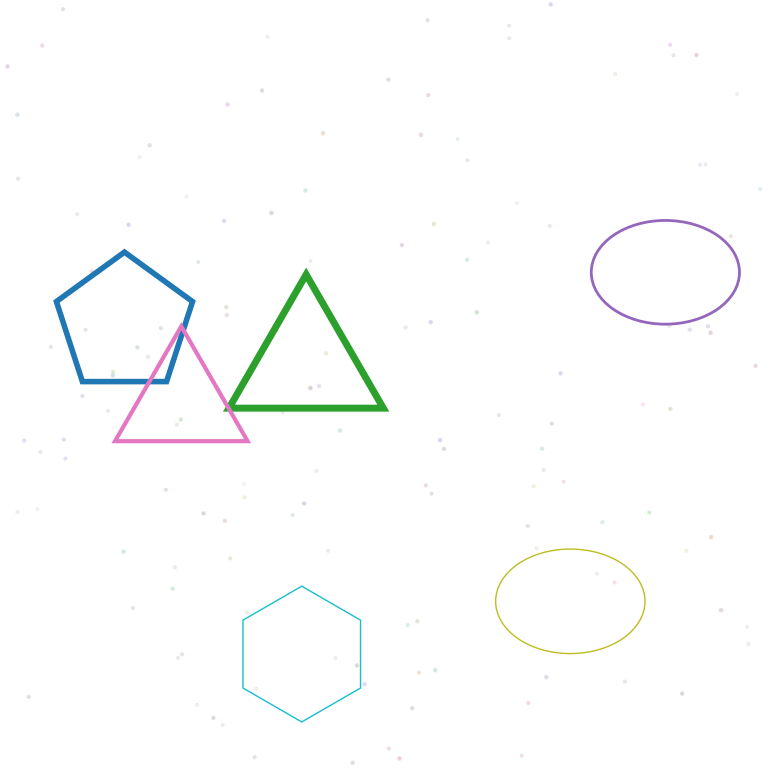[{"shape": "pentagon", "thickness": 2, "radius": 0.46, "center": [0.162, 0.58]}, {"shape": "triangle", "thickness": 2.5, "radius": 0.58, "center": [0.398, 0.528]}, {"shape": "oval", "thickness": 1, "radius": 0.48, "center": [0.864, 0.646]}, {"shape": "triangle", "thickness": 1.5, "radius": 0.5, "center": [0.235, 0.477]}, {"shape": "oval", "thickness": 0.5, "radius": 0.48, "center": [0.741, 0.219]}, {"shape": "hexagon", "thickness": 0.5, "radius": 0.44, "center": [0.392, 0.151]}]